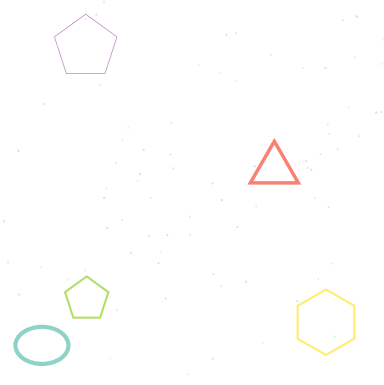[{"shape": "oval", "thickness": 3, "radius": 0.34, "center": [0.109, 0.103]}, {"shape": "triangle", "thickness": 2.5, "radius": 0.36, "center": [0.713, 0.561]}, {"shape": "pentagon", "thickness": 1.5, "radius": 0.3, "center": [0.225, 0.223]}, {"shape": "pentagon", "thickness": 0.5, "radius": 0.43, "center": [0.223, 0.878]}, {"shape": "hexagon", "thickness": 1.5, "radius": 0.43, "center": [0.847, 0.163]}]